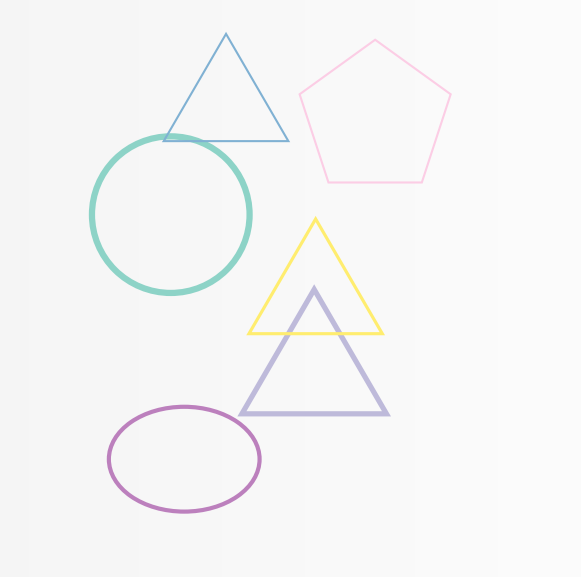[{"shape": "circle", "thickness": 3, "radius": 0.68, "center": [0.294, 0.627]}, {"shape": "triangle", "thickness": 2.5, "radius": 0.72, "center": [0.541, 0.354]}, {"shape": "triangle", "thickness": 1, "radius": 0.62, "center": [0.389, 0.817]}, {"shape": "pentagon", "thickness": 1, "radius": 0.68, "center": [0.645, 0.794]}, {"shape": "oval", "thickness": 2, "radius": 0.65, "center": [0.317, 0.204]}, {"shape": "triangle", "thickness": 1.5, "radius": 0.66, "center": [0.543, 0.488]}]